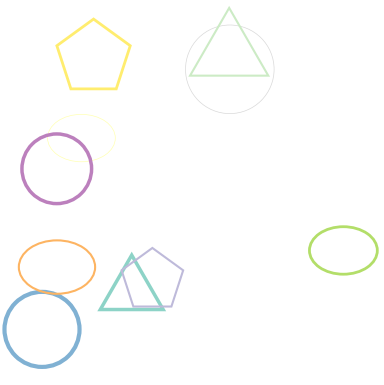[{"shape": "triangle", "thickness": 2.5, "radius": 0.47, "center": [0.342, 0.243]}, {"shape": "oval", "thickness": 0.5, "radius": 0.44, "center": [0.212, 0.641]}, {"shape": "pentagon", "thickness": 1.5, "radius": 0.42, "center": [0.396, 0.272]}, {"shape": "circle", "thickness": 3, "radius": 0.49, "center": [0.109, 0.144]}, {"shape": "oval", "thickness": 1.5, "radius": 0.5, "center": [0.148, 0.306]}, {"shape": "oval", "thickness": 2, "radius": 0.44, "center": [0.892, 0.349]}, {"shape": "circle", "thickness": 0.5, "radius": 0.58, "center": [0.597, 0.82]}, {"shape": "circle", "thickness": 2.5, "radius": 0.45, "center": [0.147, 0.562]}, {"shape": "triangle", "thickness": 1.5, "radius": 0.59, "center": [0.595, 0.862]}, {"shape": "pentagon", "thickness": 2, "radius": 0.5, "center": [0.243, 0.85]}]